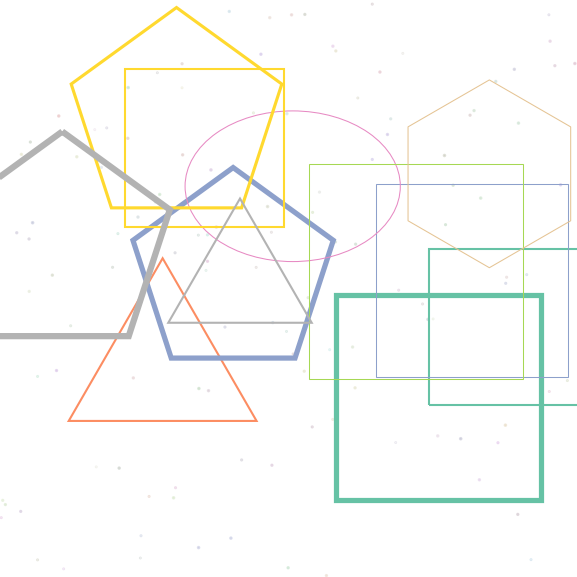[{"shape": "square", "thickness": 1, "radius": 0.68, "center": [0.878, 0.433]}, {"shape": "square", "thickness": 2.5, "radius": 0.89, "center": [0.759, 0.311]}, {"shape": "triangle", "thickness": 1, "radius": 0.94, "center": [0.282, 0.364]}, {"shape": "pentagon", "thickness": 2.5, "radius": 0.91, "center": [0.404, 0.527]}, {"shape": "square", "thickness": 0.5, "radius": 0.84, "center": [0.817, 0.513]}, {"shape": "oval", "thickness": 0.5, "radius": 0.93, "center": [0.507, 0.677]}, {"shape": "square", "thickness": 0.5, "radius": 0.93, "center": [0.72, 0.529]}, {"shape": "pentagon", "thickness": 1.5, "radius": 0.96, "center": [0.306, 0.794]}, {"shape": "square", "thickness": 1, "radius": 0.69, "center": [0.354, 0.743]}, {"shape": "hexagon", "thickness": 0.5, "radius": 0.81, "center": [0.847, 0.698]}, {"shape": "triangle", "thickness": 1, "radius": 0.72, "center": [0.416, 0.512]}, {"shape": "pentagon", "thickness": 3, "radius": 0.98, "center": [0.108, 0.576]}]